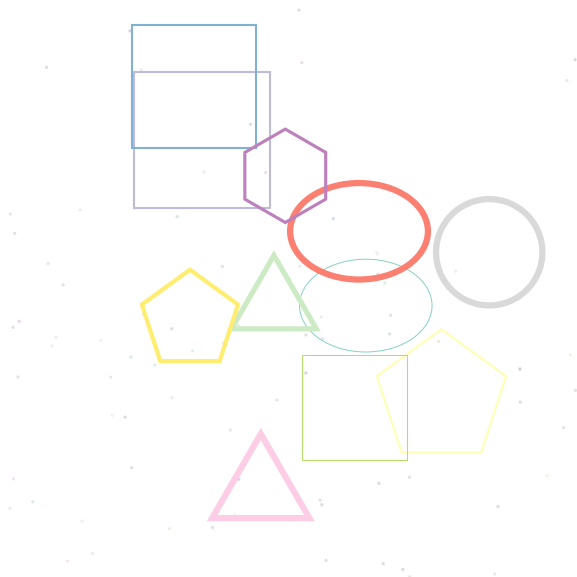[{"shape": "oval", "thickness": 0.5, "radius": 0.57, "center": [0.633, 0.47]}, {"shape": "pentagon", "thickness": 1, "radius": 0.59, "center": [0.764, 0.311]}, {"shape": "square", "thickness": 1, "radius": 0.59, "center": [0.35, 0.757]}, {"shape": "oval", "thickness": 3, "radius": 0.6, "center": [0.622, 0.599]}, {"shape": "square", "thickness": 1, "radius": 0.54, "center": [0.336, 0.849]}, {"shape": "square", "thickness": 0.5, "radius": 0.45, "center": [0.614, 0.294]}, {"shape": "triangle", "thickness": 3, "radius": 0.49, "center": [0.452, 0.151]}, {"shape": "circle", "thickness": 3, "radius": 0.46, "center": [0.847, 0.562]}, {"shape": "hexagon", "thickness": 1.5, "radius": 0.4, "center": [0.494, 0.695]}, {"shape": "triangle", "thickness": 2.5, "radius": 0.42, "center": [0.474, 0.472]}, {"shape": "pentagon", "thickness": 2, "radius": 0.44, "center": [0.329, 0.445]}]